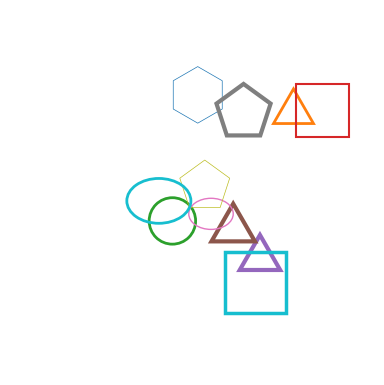[{"shape": "hexagon", "thickness": 0.5, "radius": 0.37, "center": [0.514, 0.754]}, {"shape": "triangle", "thickness": 2, "radius": 0.3, "center": [0.762, 0.709]}, {"shape": "circle", "thickness": 2, "radius": 0.3, "center": [0.448, 0.426]}, {"shape": "square", "thickness": 1.5, "radius": 0.34, "center": [0.839, 0.714]}, {"shape": "triangle", "thickness": 3, "radius": 0.3, "center": [0.675, 0.329]}, {"shape": "triangle", "thickness": 3, "radius": 0.33, "center": [0.606, 0.406]}, {"shape": "oval", "thickness": 1, "radius": 0.29, "center": [0.548, 0.445]}, {"shape": "pentagon", "thickness": 3, "radius": 0.37, "center": [0.633, 0.708]}, {"shape": "pentagon", "thickness": 0.5, "radius": 0.34, "center": [0.532, 0.516]}, {"shape": "square", "thickness": 2.5, "radius": 0.4, "center": [0.665, 0.266]}, {"shape": "oval", "thickness": 2, "radius": 0.42, "center": [0.413, 0.478]}]